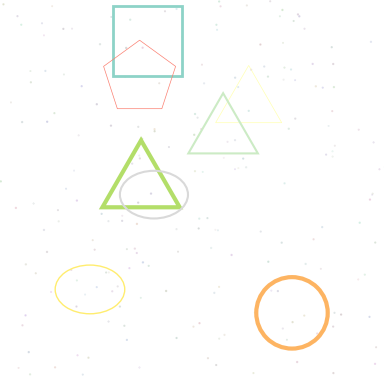[{"shape": "square", "thickness": 2, "radius": 0.45, "center": [0.383, 0.893]}, {"shape": "triangle", "thickness": 0.5, "radius": 0.5, "center": [0.646, 0.731]}, {"shape": "pentagon", "thickness": 0.5, "radius": 0.49, "center": [0.363, 0.797]}, {"shape": "circle", "thickness": 3, "radius": 0.46, "center": [0.758, 0.187]}, {"shape": "triangle", "thickness": 3, "radius": 0.58, "center": [0.366, 0.52]}, {"shape": "oval", "thickness": 1.5, "radius": 0.44, "center": [0.4, 0.494]}, {"shape": "triangle", "thickness": 1.5, "radius": 0.52, "center": [0.58, 0.654]}, {"shape": "oval", "thickness": 1, "radius": 0.45, "center": [0.234, 0.248]}]